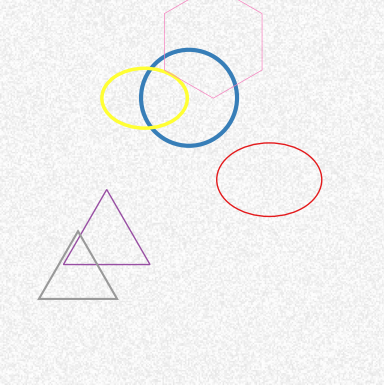[{"shape": "oval", "thickness": 1, "radius": 0.68, "center": [0.699, 0.533]}, {"shape": "circle", "thickness": 3, "radius": 0.62, "center": [0.491, 0.746]}, {"shape": "triangle", "thickness": 1, "radius": 0.65, "center": [0.277, 0.378]}, {"shape": "oval", "thickness": 2.5, "radius": 0.55, "center": [0.376, 0.745]}, {"shape": "hexagon", "thickness": 0.5, "radius": 0.73, "center": [0.554, 0.891]}, {"shape": "triangle", "thickness": 1.5, "radius": 0.59, "center": [0.203, 0.282]}]